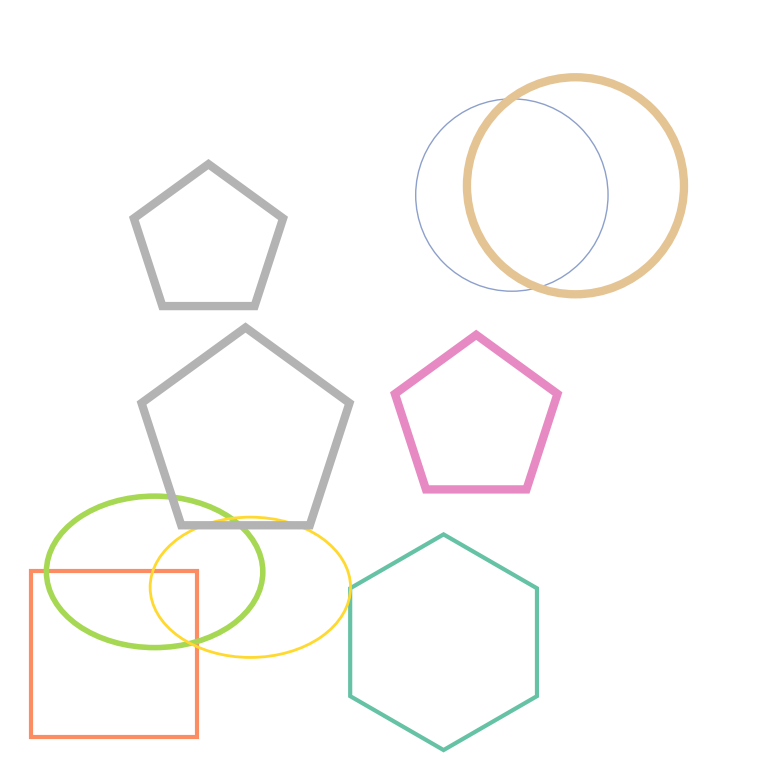[{"shape": "hexagon", "thickness": 1.5, "radius": 0.7, "center": [0.576, 0.166]}, {"shape": "square", "thickness": 1.5, "radius": 0.54, "center": [0.148, 0.15]}, {"shape": "circle", "thickness": 0.5, "radius": 0.62, "center": [0.665, 0.747]}, {"shape": "pentagon", "thickness": 3, "radius": 0.55, "center": [0.618, 0.454]}, {"shape": "oval", "thickness": 2, "radius": 0.7, "center": [0.201, 0.257]}, {"shape": "oval", "thickness": 1, "radius": 0.65, "center": [0.325, 0.237]}, {"shape": "circle", "thickness": 3, "radius": 0.7, "center": [0.747, 0.759]}, {"shape": "pentagon", "thickness": 3, "radius": 0.71, "center": [0.319, 0.433]}, {"shape": "pentagon", "thickness": 3, "radius": 0.51, "center": [0.271, 0.685]}]